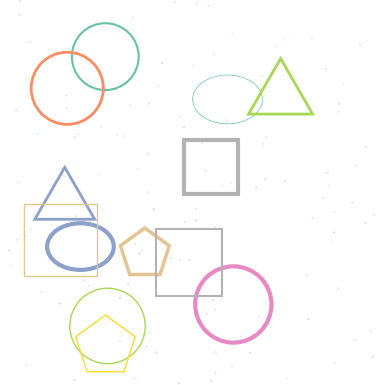[{"shape": "circle", "thickness": 1.5, "radius": 0.43, "center": [0.273, 0.853]}, {"shape": "oval", "thickness": 0.5, "radius": 0.45, "center": [0.591, 0.742]}, {"shape": "circle", "thickness": 2, "radius": 0.47, "center": [0.175, 0.771]}, {"shape": "oval", "thickness": 3, "radius": 0.43, "center": [0.209, 0.36]}, {"shape": "triangle", "thickness": 2, "radius": 0.45, "center": [0.168, 0.475]}, {"shape": "circle", "thickness": 3, "radius": 0.5, "center": [0.606, 0.209]}, {"shape": "circle", "thickness": 1, "radius": 0.49, "center": [0.279, 0.153]}, {"shape": "triangle", "thickness": 2, "radius": 0.48, "center": [0.729, 0.752]}, {"shape": "pentagon", "thickness": 1, "radius": 0.41, "center": [0.274, 0.1]}, {"shape": "square", "thickness": 1, "radius": 0.47, "center": [0.156, 0.376]}, {"shape": "pentagon", "thickness": 2.5, "radius": 0.33, "center": [0.376, 0.341]}, {"shape": "square", "thickness": 3, "radius": 0.35, "center": [0.548, 0.566]}, {"shape": "square", "thickness": 1.5, "radius": 0.43, "center": [0.491, 0.318]}]